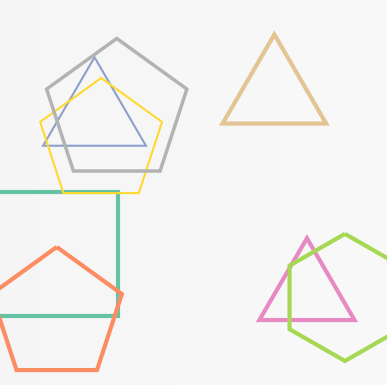[{"shape": "square", "thickness": 3, "radius": 0.81, "center": [0.142, 0.34]}, {"shape": "pentagon", "thickness": 3, "radius": 0.88, "center": [0.146, 0.182]}, {"shape": "triangle", "thickness": 1.5, "radius": 0.77, "center": [0.244, 0.698]}, {"shape": "triangle", "thickness": 3, "radius": 0.71, "center": [0.792, 0.24]}, {"shape": "hexagon", "thickness": 3, "radius": 0.83, "center": [0.89, 0.227]}, {"shape": "pentagon", "thickness": 1.5, "radius": 0.83, "center": [0.261, 0.632]}, {"shape": "triangle", "thickness": 3, "radius": 0.77, "center": [0.708, 0.756]}, {"shape": "pentagon", "thickness": 2.5, "radius": 0.95, "center": [0.301, 0.71]}]